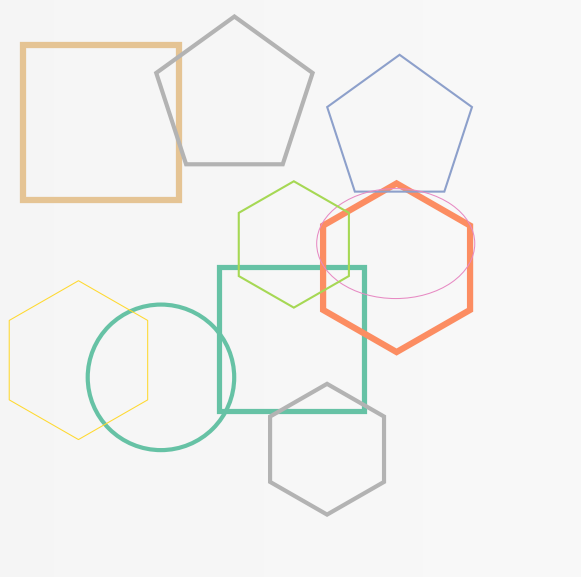[{"shape": "square", "thickness": 2.5, "radius": 0.63, "center": [0.501, 0.412]}, {"shape": "circle", "thickness": 2, "radius": 0.63, "center": [0.277, 0.346]}, {"shape": "hexagon", "thickness": 3, "radius": 0.73, "center": [0.682, 0.536]}, {"shape": "pentagon", "thickness": 1, "radius": 0.65, "center": [0.687, 0.773]}, {"shape": "oval", "thickness": 0.5, "radius": 0.68, "center": [0.681, 0.577]}, {"shape": "hexagon", "thickness": 1, "radius": 0.55, "center": [0.506, 0.576]}, {"shape": "hexagon", "thickness": 0.5, "radius": 0.69, "center": [0.135, 0.376]}, {"shape": "square", "thickness": 3, "radius": 0.67, "center": [0.173, 0.786]}, {"shape": "pentagon", "thickness": 2, "radius": 0.71, "center": [0.403, 0.829]}, {"shape": "hexagon", "thickness": 2, "radius": 0.57, "center": [0.563, 0.221]}]